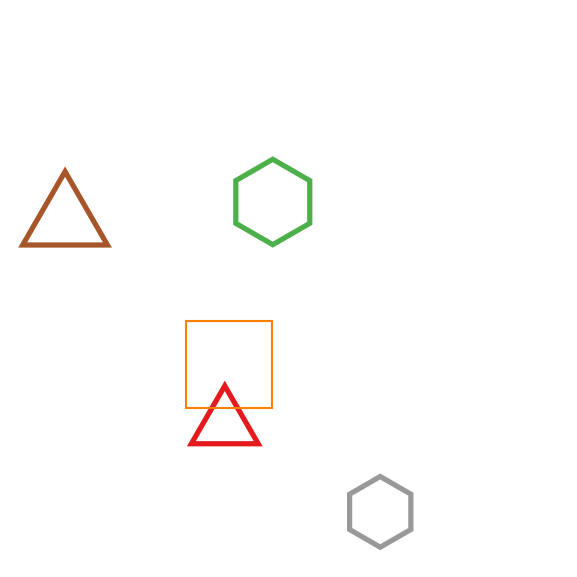[{"shape": "triangle", "thickness": 2.5, "radius": 0.33, "center": [0.389, 0.264]}, {"shape": "hexagon", "thickness": 2.5, "radius": 0.37, "center": [0.472, 0.649]}, {"shape": "square", "thickness": 1, "radius": 0.37, "center": [0.397, 0.368]}, {"shape": "triangle", "thickness": 2.5, "radius": 0.42, "center": [0.113, 0.617]}, {"shape": "hexagon", "thickness": 2.5, "radius": 0.31, "center": [0.658, 0.113]}]